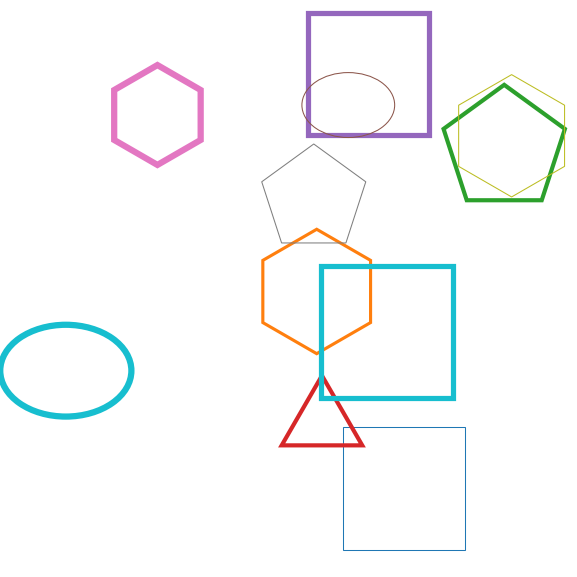[{"shape": "square", "thickness": 0.5, "radius": 0.53, "center": [0.7, 0.153]}, {"shape": "hexagon", "thickness": 1.5, "radius": 0.54, "center": [0.548, 0.494]}, {"shape": "pentagon", "thickness": 2, "radius": 0.55, "center": [0.873, 0.742]}, {"shape": "triangle", "thickness": 2, "radius": 0.4, "center": [0.558, 0.268]}, {"shape": "square", "thickness": 2.5, "radius": 0.53, "center": [0.638, 0.871]}, {"shape": "oval", "thickness": 0.5, "radius": 0.4, "center": [0.603, 0.817]}, {"shape": "hexagon", "thickness": 3, "radius": 0.43, "center": [0.273, 0.8]}, {"shape": "pentagon", "thickness": 0.5, "radius": 0.47, "center": [0.543, 0.655]}, {"shape": "hexagon", "thickness": 0.5, "radius": 0.53, "center": [0.886, 0.764]}, {"shape": "square", "thickness": 2.5, "radius": 0.57, "center": [0.67, 0.424]}, {"shape": "oval", "thickness": 3, "radius": 0.57, "center": [0.114, 0.357]}]